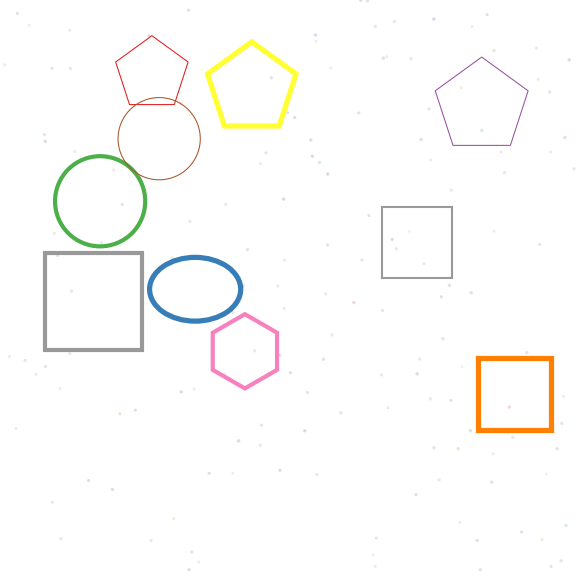[{"shape": "pentagon", "thickness": 0.5, "radius": 0.33, "center": [0.263, 0.871]}, {"shape": "oval", "thickness": 2.5, "radius": 0.39, "center": [0.338, 0.498]}, {"shape": "circle", "thickness": 2, "radius": 0.39, "center": [0.173, 0.651]}, {"shape": "pentagon", "thickness": 0.5, "radius": 0.42, "center": [0.834, 0.816]}, {"shape": "square", "thickness": 2.5, "radius": 0.31, "center": [0.891, 0.317]}, {"shape": "pentagon", "thickness": 2.5, "radius": 0.4, "center": [0.436, 0.846]}, {"shape": "circle", "thickness": 0.5, "radius": 0.36, "center": [0.276, 0.759]}, {"shape": "hexagon", "thickness": 2, "radius": 0.32, "center": [0.424, 0.391]}, {"shape": "square", "thickness": 1, "radius": 0.31, "center": [0.722, 0.58]}, {"shape": "square", "thickness": 2, "radius": 0.42, "center": [0.161, 0.477]}]